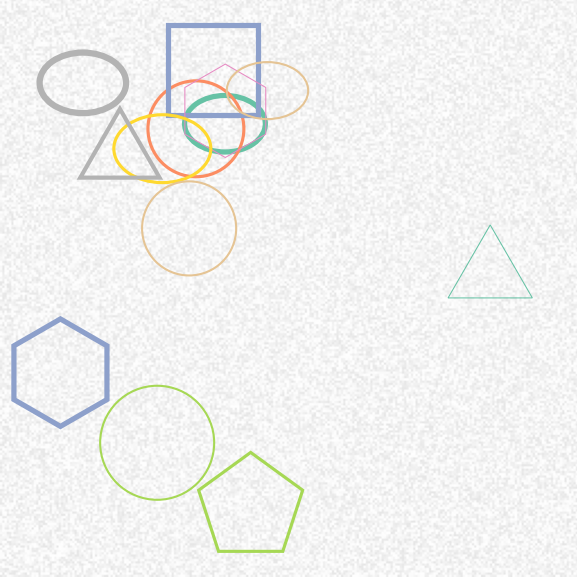[{"shape": "oval", "thickness": 2.5, "radius": 0.35, "center": [0.39, 0.785]}, {"shape": "triangle", "thickness": 0.5, "radius": 0.42, "center": [0.849, 0.525]}, {"shape": "circle", "thickness": 1.5, "radius": 0.42, "center": [0.339, 0.776]}, {"shape": "square", "thickness": 2.5, "radius": 0.39, "center": [0.369, 0.877]}, {"shape": "hexagon", "thickness": 2.5, "radius": 0.47, "center": [0.105, 0.354]}, {"shape": "hexagon", "thickness": 0.5, "radius": 0.4, "center": [0.39, 0.807]}, {"shape": "circle", "thickness": 1, "radius": 0.49, "center": [0.272, 0.232]}, {"shape": "pentagon", "thickness": 1.5, "radius": 0.47, "center": [0.434, 0.121]}, {"shape": "oval", "thickness": 1.5, "radius": 0.42, "center": [0.281, 0.742]}, {"shape": "circle", "thickness": 1, "radius": 0.41, "center": [0.328, 0.604]}, {"shape": "oval", "thickness": 1, "radius": 0.35, "center": [0.463, 0.842]}, {"shape": "triangle", "thickness": 2, "radius": 0.4, "center": [0.208, 0.731]}, {"shape": "oval", "thickness": 3, "radius": 0.37, "center": [0.143, 0.856]}]